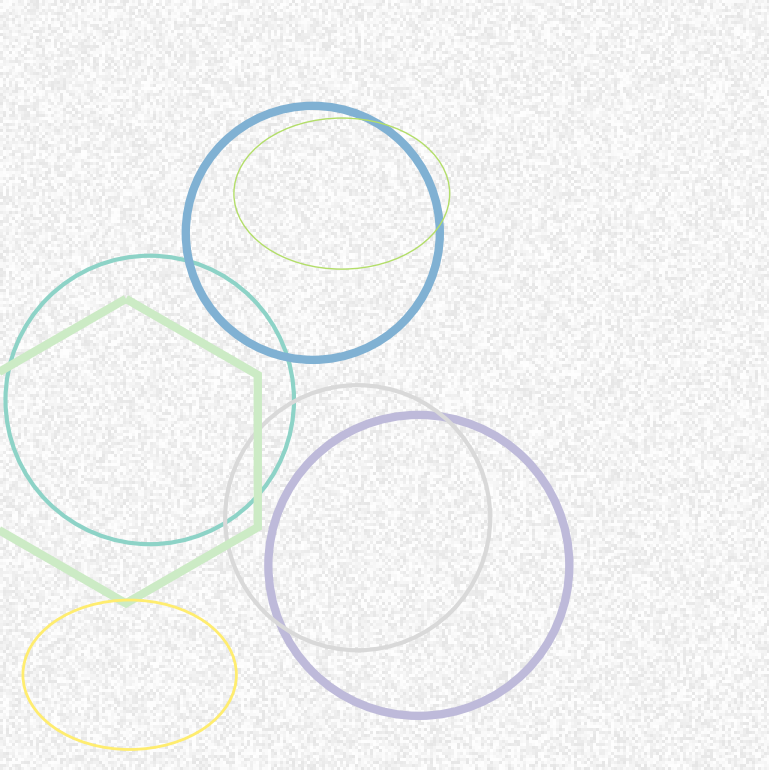[{"shape": "circle", "thickness": 1.5, "radius": 0.94, "center": [0.194, 0.481]}, {"shape": "circle", "thickness": 3, "radius": 0.98, "center": [0.544, 0.266]}, {"shape": "circle", "thickness": 3, "radius": 0.82, "center": [0.406, 0.698]}, {"shape": "oval", "thickness": 0.5, "radius": 0.7, "center": [0.444, 0.749]}, {"shape": "circle", "thickness": 1.5, "radius": 0.86, "center": [0.465, 0.328]}, {"shape": "hexagon", "thickness": 3, "radius": 0.99, "center": [0.164, 0.414]}, {"shape": "oval", "thickness": 1, "radius": 0.69, "center": [0.168, 0.124]}]